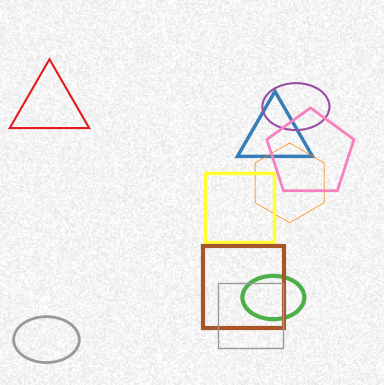[{"shape": "triangle", "thickness": 1.5, "radius": 0.6, "center": [0.128, 0.727]}, {"shape": "triangle", "thickness": 2.5, "radius": 0.56, "center": [0.714, 0.65]}, {"shape": "oval", "thickness": 3, "radius": 0.4, "center": [0.71, 0.227]}, {"shape": "oval", "thickness": 1.5, "radius": 0.44, "center": [0.769, 0.723]}, {"shape": "hexagon", "thickness": 0.5, "radius": 0.52, "center": [0.752, 0.525]}, {"shape": "square", "thickness": 2.5, "radius": 0.45, "center": [0.623, 0.462]}, {"shape": "square", "thickness": 3, "radius": 0.53, "center": [0.633, 0.255]}, {"shape": "pentagon", "thickness": 2, "radius": 0.6, "center": [0.806, 0.601]}, {"shape": "oval", "thickness": 2, "radius": 0.43, "center": [0.121, 0.118]}, {"shape": "square", "thickness": 1, "radius": 0.42, "center": [0.652, 0.181]}]